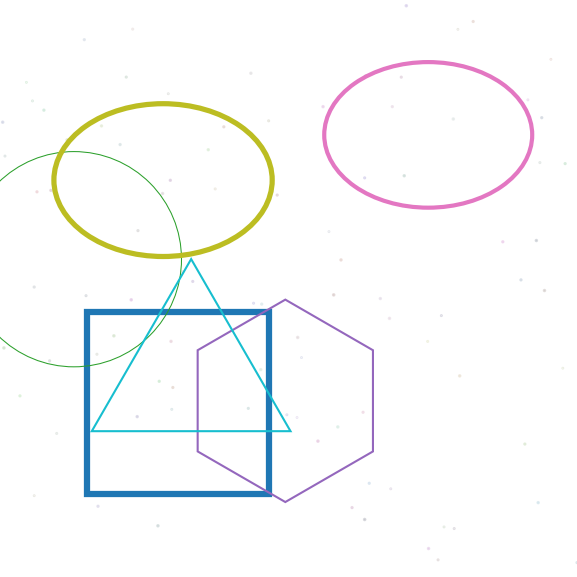[{"shape": "square", "thickness": 3, "radius": 0.79, "center": [0.308, 0.301]}, {"shape": "circle", "thickness": 0.5, "radius": 0.93, "center": [0.128, 0.55]}, {"shape": "hexagon", "thickness": 1, "radius": 0.88, "center": [0.494, 0.305]}, {"shape": "oval", "thickness": 2, "radius": 0.9, "center": [0.742, 0.766]}, {"shape": "oval", "thickness": 2.5, "radius": 0.94, "center": [0.282, 0.687]}, {"shape": "triangle", "thickness": 1, "radius": 0.99, "center": [0.331, 0.352]}]